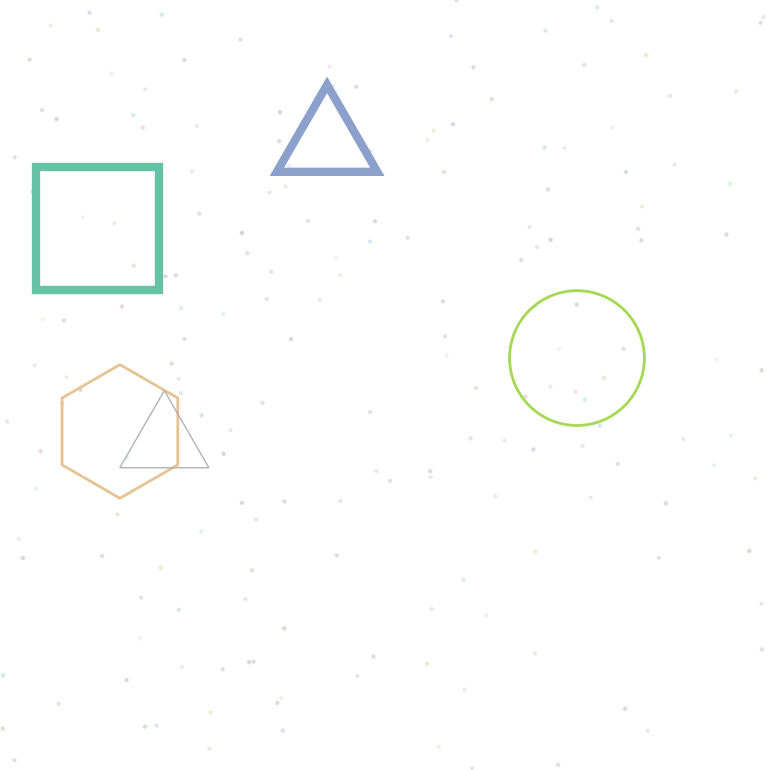[{"shape": "square", "thickness": 3, "radius": 0.4, "center": [0.126, 0.704]}, {"shape": "triangle", "thickness": 3, "radius": 0.38, "center": [0.425, 0.815]}, {"shape": "circle", "thickness": 1, "radius": 0.44, "center": [0.749, 0.535]}, {"shape": "hexagon", "thickness": 1, "radius": 0.43, "center": [0.156, 0.44]}, {"shape": "triangle", "thickness": 0.5, "radius": 0.33, "center": [0.213, 0.426]}]